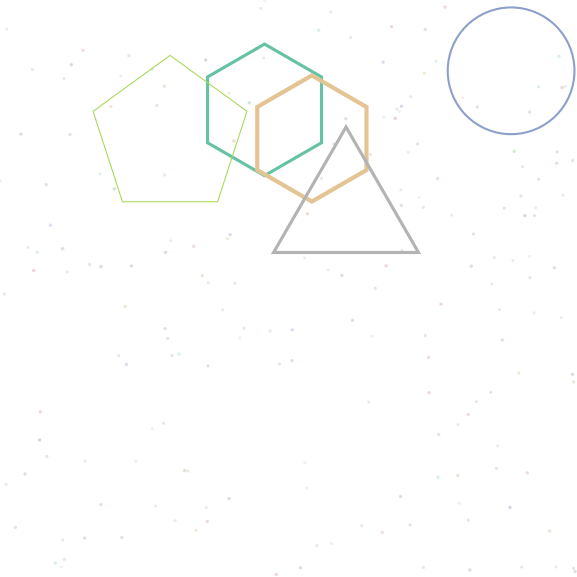[{"shape": "hexagon", "thickness": 1.5, "radius": 0.57, "center": [0.458, 0.809]}, {"shape": "circle", "thickness": 1, "radius": 0.55, "center": [0.885, 0.877]}, {"shape": "pentagon", "thickness": 0.5, "radius": 0.7, "center": [0.294, 0.763]}, {"shape": "hexagon", "thickness": 2, "radius": 0.55, "center": [0.54, 0.759]}, {"shape": "triangle", "thickness": 1.5, "radius": 0.72, "center": [0.599, 0.634]}]